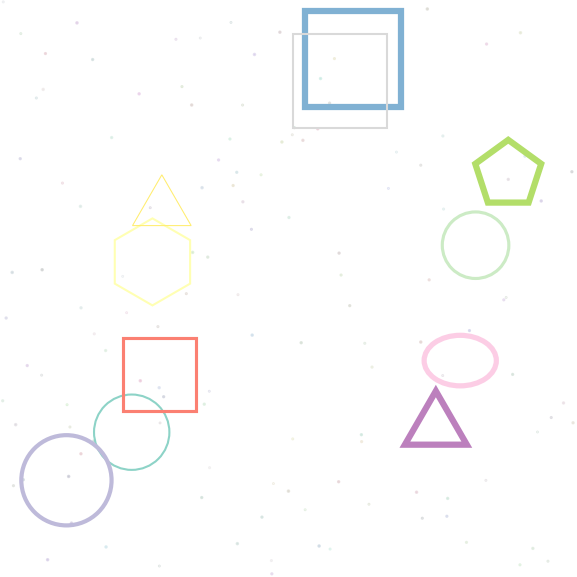[{"shape": "circle", "thickness": 1, "radius": 0.33, "center": [0.228, 0.251]}, {"shape": "hexagon", "thickness": 1, "radius": 0.38, "center": [0.264, 0.546]}, {"shape": "circle", "thickness": 2, "radius": 0.39, "center": [0.115, 0.167]}, {"shape": "square", "thickness": 1.5, "radius": 0.32, "center": [0.276, 0.35]}, {"shape": "square", "thickness": 3, "radius": 0.41, "center": [0.611, 0.897]}, {"shape": "pentagon", "thickness": 3, "radius": 0.3, "center": [0.88, 0.697]}, {"shape": "oval", "thickness": 2.5, "radius": 0.31, "center": [0.797, 0.375]}, {"shape": "square", "thickness": 1, "radius": 0.41, "center": [0.588, 0.858]}, {"shape": "triangle", "thickness": 3, "radius": 0.31, "center": [0.755, 0.26]}, {"shape": "circle", "thickness": 1.5, "radius": 0.29, "center": [0.823, 0.575]}, {"shape": "triangle", "thickness": 0.5, "radius": 0.29, "center": [0.28, 0.638]}]